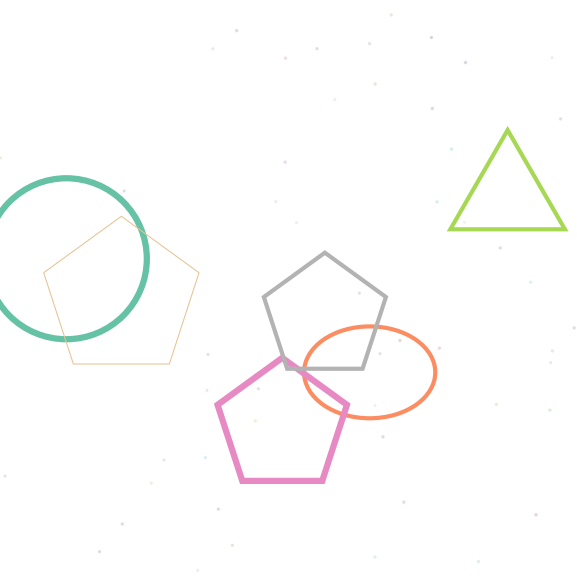[{"shape": "circle", "thickness": 3, "radius": 0.7, "center": [0.115, 0.551]}, {"shape": "oval", "thickness": 2, "radius": 0.57, "center": [0.64, 0.354]}, {"shape": "pentagon", "thickness": 3, "radius": 0.59, "center": [0.489, 0.262]}, {"shape": "triangle", "thickness": 2, "radius": 0.57, "center": [0.879, 0.659]}, {"shape": "pentagon", "thickness": 0.5, "radius": 0.71, "center": [0.21, 0.483]}, {"shape": "pentagon", "thickness": 2, "radius": 0.56, "center": [0.563, 0.45]}]